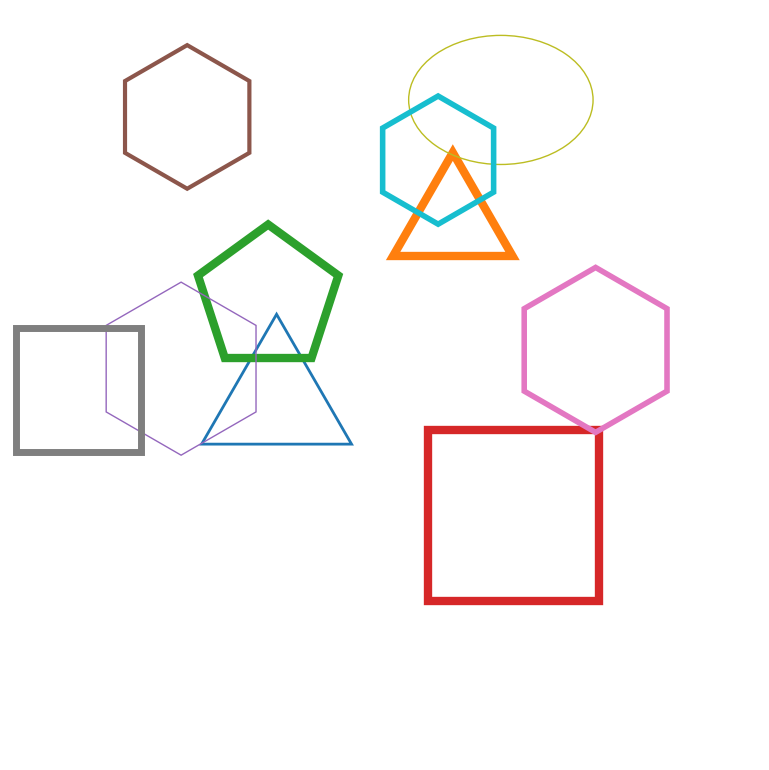[{"shape": "triangle", "thickness": 1, "radius": 0.56, "center": [0.359, 0.479]}, {"shape": "triangle", "thickness": 3, "radius": 0.45, "center": [0.588, 0.712]}, {"shape": "pentagon", "thickness": 3, "radius": 0.48, "center": [0.348, 0.613]}, {"shape": "square", "thickness": 3, "radius": 0.56, "center": [0.667, 0.33]}, {"shape": "hexagon", "thickness": 0.5, "radius": 0.56, "center": [0.235, 0.521]}, {"shape": "hexagon", "thickness": 1.5, "radius": 0.47, "center": [0.243, 0.848]}, {"shape": "hexagon", "thickness": 2, "radius": 0.54, "center": [0.774, 0.546]}, {"shape": "square", "thickness": 2.5, "radius": 0.41, "center": [0.102, 0.493]}, {"shape": "oval", "thickness": 0.5, "radius": 0.6, "center": [0.65, 0.87]}, {"shape": "hexagon", "thickness": 2, "radius": 0.42, "center": [0.569, 0.792]}]